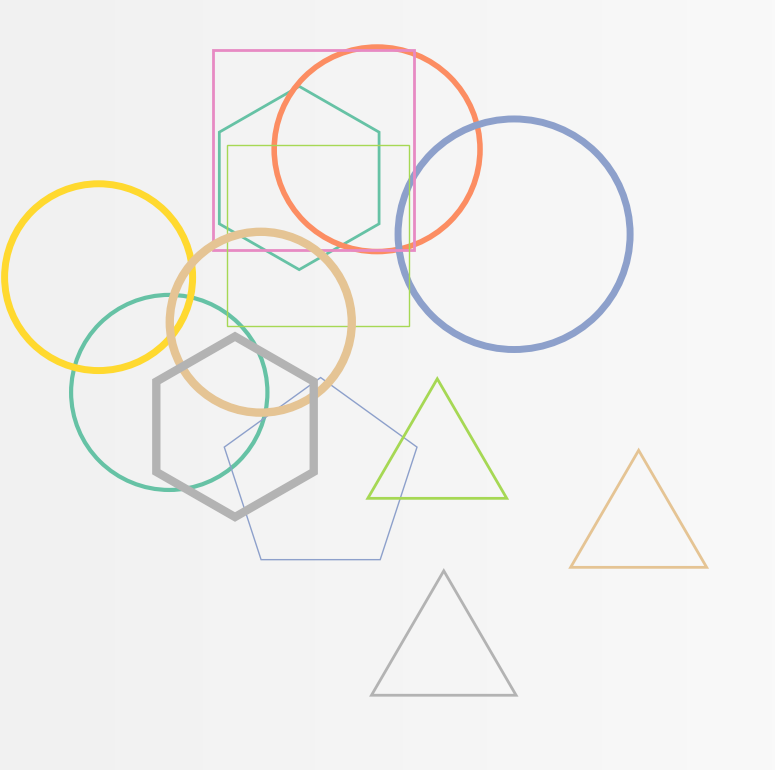[{"shape": "hexagon", "thickness": 1, "radius": 0.6, "center": [0.386, 0.769]}, {"shape": "circle", "thickness": 1.5, "radius": 0.63, "center": [0.218, 0.49]}, {"shape": "circle", "thickness": 2, "radius": 0.66, "center": [0.487, 0.806]}, {"shape": "circle", "thickness": 2.5, "radius": 0.75, "center": [0.663, 0.696]}, {"shape": "pentagon", "thickness": 0.5, "radius": 0.65, "center": [0.414, 0.379]}, {"shape": "square", "thickness": 1, "radius": 0.65, "center": [0.404, 0.805]}, {"shape": "square", "thickness": 0.5, "radius": 0.59, "center": [0.411, 0.694]}, {"shape": "triangle", "thickness": 1, "radius": 0.52, "center": [0.564, 0.405]}, {"shape": "circle", "thickness": 2.5, "radius": 0.61, "center": [0.127, 0.64]}, {"shape": "triangle", "thickness": 1, "radius": 0.51, "center": [0.824, 0.314]}, {"shape": "circle", "thickness": 3, "radius": 0.59, "center": [0.336, 0.582]}, {"shape": "triangle", "thickness": 1, "radius": 0.54, "center": [0.573, 0.151]}, {"shape": "hexagon", "thickness": 3, "radius": 0.59, "center": [0.303, 0.446]}]